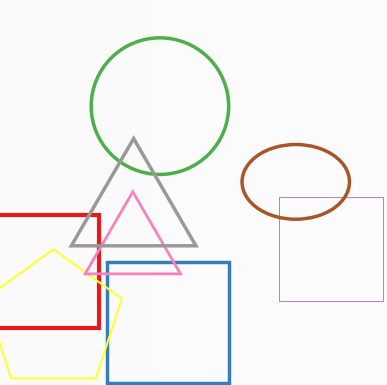[{"shape": "square", "thickness": 3, "radius": 0.73, "center": [0.108, 0.295]}, {"shape": "square", "thickness": 2.5, "radius": 0.78, "center": [0.434, 0.162]}, {"shape": "circle", "thickness": 2.5, "radius": 0.89, "center": [0.413, 0.724]}, {"shape": "square", "thickness": 0.5, "radius": 0.67, "center": [0.854, 0.353]}, {"shape": "pentagon", "thickness": 1.5, "radius": 0.93, "center": [0.138, 0.167]}, {"shape": "oval", "thickness": 2.5, "radius": 0.69, "center": [0.763, 0.528]}, {"shape": "triangle", "thickness": 2, "radius": 0.71, "center": [0.343, 0.36]}, {"shape": "triangle", "thickness": 2.5, "radius": 0.93, "center": [0.345, 0.454]}]